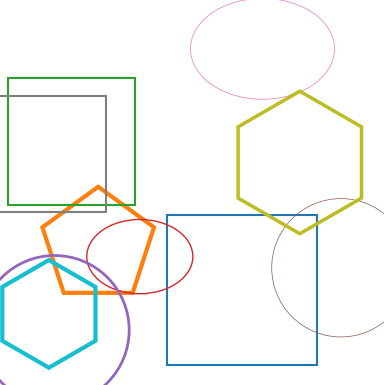[{"shape": "square", "thickness": 1.5, "radius": 0.98, "center": [0.628, 0.247]}, {"shape": "pentagon", "thickness": 3, "radius": 0.76, "center": [0.255, 0.363]}, {"shape": "square", "thickness": 1.5, "radius": 0.83, "center": [0.186, 0.633]}, {"shape": "oval", "thickness": 1, "radius": 0.69, "center": [0.363, 0.334]}, {"shape": "circle", "thickness": 2, "radius": 0.97, "center": [0.142, 0.143]}, {"shape": "circle", "thickness": 0.5, "radius": 0.9, "center": [0.885, 0.305]}, {"shape": "oval", "thickness": 0.5, "radius": 0.94, "center": [0.682, 0.873]}, {"shape": "square", "thickness": 1.5, "radius": 0.75, "center": [0.123, 0.6]}, {"shape": "hexagon", "thickness": 2.5, "radius": 0.93, "center": [0.779, 0.578]}, {"shape": "hexagon", "thickness": 3, "radius": 0.7, "center": [0.127, 0.185]}]